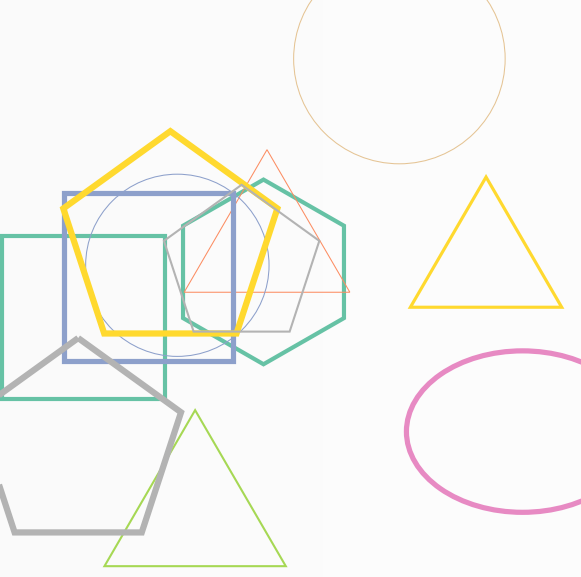[{"shape": "hexagon", "thickness": 2, "radius": 0.8, "center": [0.453, 0.528]}, {"shape": "square", "thickness": 2, "radius": 0.7, "center": [0.144, 0.449]}, {"shape": "triangle", "thickness": 0.5, "radius": 0.82, "center": [0.459, 0.575]}, {"shape": "circle", "thickness": 0.5, "radius": 0.79, "center": [0.305, 0.54]}, {"shape": "square", "thickness": 2.5, "radius": 0.73, "center": [0.256, 0.52]}, {"shape": "oval", "thickness": 2.5, "radius": 1.0, "center": [0.899, 0.252]}, {"shape": "triangle", "thickness": 1, "radius": 0.9, "center": [0.336, 0.109]}, {"shape": "pentagon", "thickness": 3, "radius": 0.97, "center": [0.293, 0.578]}, {"shape": "triangle", "thickness": 1.5, "radius": 0.75, "center": [0.836, 0.542]}, {"shape": "circle", "thickness": 0.5, "radius": 0.91, "center": [0.687, 0.897]}, {"shape": "pentagon", "thickness": 3, "radius": 0.93, "center": [0.135, 0.228]}, {"shape": "pentagon", "thickness": 1, "radius": 0.7, "center": [0.416, 0.539]}]